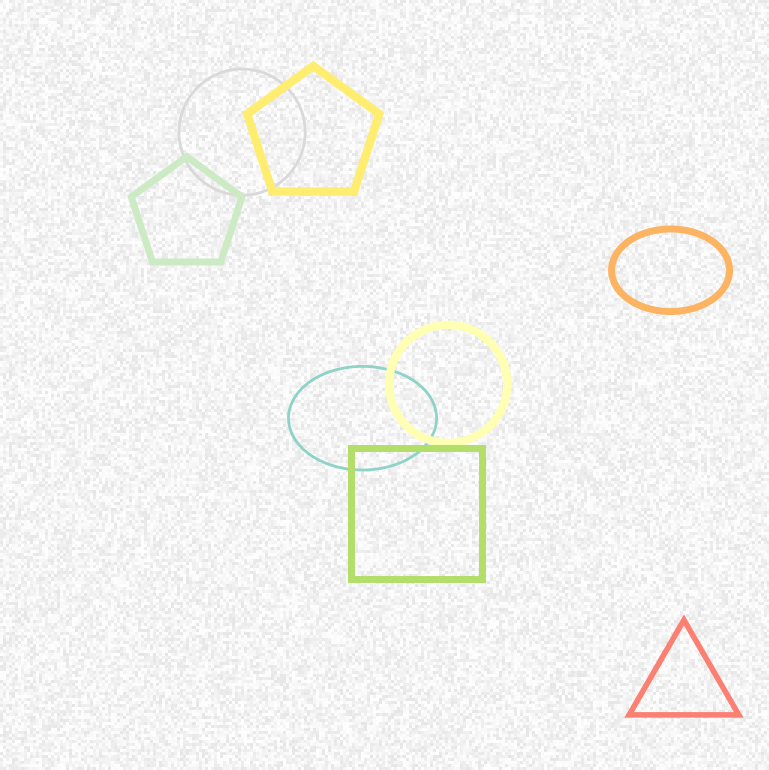[{"shape": "oval", "thickness": 1, "radius": 0.48, "center": [0.471, 0.457]}, {"shape": "circle", "thickness": 3, "radius": 0.38, "center": [0.582, 0.501]}, {"shape": "triangle", "thickness": 2, "radius": 0.41, "center": [0.888, 0.113]}, {"shape": "oval", "thickness": 2.5, "radius": 0.38, "center": [0.871, 0.649]}, {"shape": "square", "thickness": 2.5, "radius": 0.43, "center": [0.541, 0.333]}, {"shape": "circle", "thickness": 1, "radius": 0.41, "center": [0.314, 0.828]}, {"shape": "pentagon", "thickness": 2.5, "radius": 0.38, "center": [0.242, 0.721]}, {"shape": "pentagon", "thickness": 3, "radius": 0.45, "center": [0.407, 0.824]}]